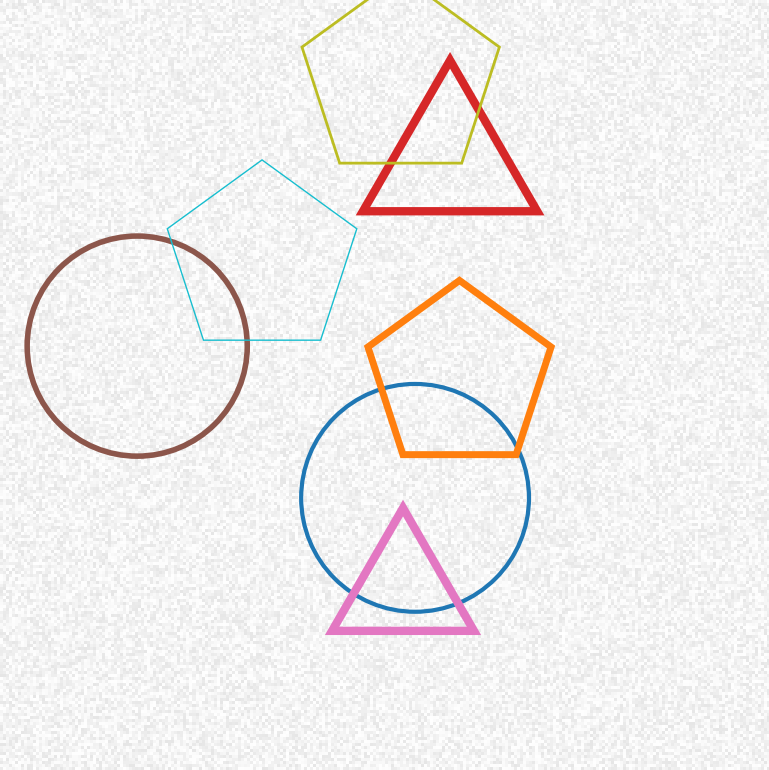[{"shape": "circle", "thickness": 1.5, "radius": 0.74, "center": [0.539, 0.353]}, {"shape": "pentagon", "thickness": 2.5, "radius": 0.63, "center": [0.597, 0.511]}, {"shape": "triangle", "thickness": 3, "radius": 0.65, "center": [0.585, 0.791]}, {"shape": "circle", "thickness": 2, "radius": 0.71, "center": [0.178, 0.551]}, {"shape": "triangle", "thickness": 3, "radius": 0.53, "center": [0.523, 0.234]}, {"shape": "pentagon", "thickness": 1, "radius": 0.67, "center": [0.52, 0.897]}, {"shape": "pentagon", "thickness": 0.5, "radius": 0.65, "center": [0.34, 0.663]}]